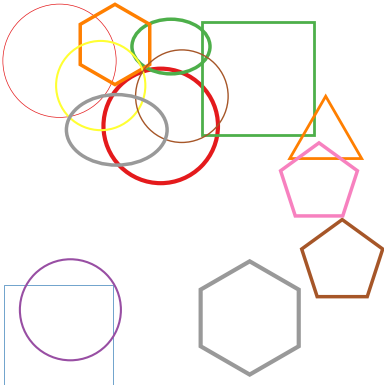[{"shape": "circle", "thickness": 3, "radius": 0.74, "center": [0.417, 0.673]}, {"shape": "circle", "thickness": 0.5, "radius": 0.74, "center": [0.155, 0.842]}, {"shape": "square", "thickness": 0.5, "radius": 0.71, "center": [0.151, 0.118]}, {"shape": "square", "thickness": 2, "radius": 0.73, "center": [0.67, 0.796]}, {"shape": "oval", "thickness": 2.5, "radius": 0.51, "center": [0.444, 0.879]}, {"shape": "circle", "thickness": 1.5, "radius": 0.66, "center": [0.183, 0.195]}, {"shape": "triangle", "thickness": 2, "radius": 0.54, "center": [0.846, 0.642]}, {"shape": "hexagon", "thickness": 2.5, "radius": 0.52, "center": [0.299, 0.885]}, {"shape": "circle", "thickness": 1.5, "radius": 0.58, "center": [0.262, 0.778]}, {"shape": "circle", "thickness": 1, "radius": 0.6, "center": [0.472, 0.75]}, {"shape": "pentagon", "thickness": 2.5, "radius": 0.55, "center": [0.889, 0.319]}, {"shape": "pentagon", "thickness": 2.5, "radius": 0.52, "center": [0.829, 0.524]}, {"shape": "hexagon", "thickness": 3, "radius": 0.74, "center": [0.649, 0.174]}, {"shape": "oval", "thickness": 2.5, "radius": 0.65, "center": [0.303, 0.663]}]